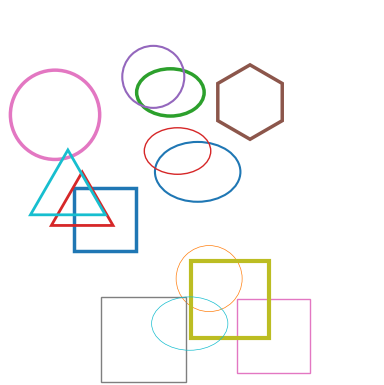[{"shape": "oval", "thickness": 1.5, "radius": 0.56, "center": [0.513, 0.554]}, {"shape": "square", "thickness": 2.5, "radius": 0.4, "center": [0.273, 0.43]}, {"shape": "circle", "thickness": 0.5, "radius": 0.43, "center": [0.543, 0.276]}, {"shape": "oval", "thickness": 2.5, "radius": 0.44, "center": [0.443, 0.76]}, {"shape": "triangle", "thickness": 2, "radius": 0.46, "center": [0.213, 0.461]}, {"shape": "oval", "thickness": 1, "radius": 0.43, "center": [0.461, 0.608]}, {"shape": "circle", "thickness": 1.5, "radius": 0.4, "center": [0.398, 0.8]}, {"shape": "hexagon", "thickness": 2.5, "radius": 0.48, "center": [0.649, 0.735]}, {"shape": "square", "thickness": 1, "radius": 0.48, "center": [0.711, 0.128]}, {"shape": "circle", "thickness": 2.5, "radius": 0.58, "center": [0.143, 0.702]}, {"shape": "square", "thickness": 1, "radius": 0.55, "center": [0.372, 0.119]}, {"shape": "square", "thickness": 3, "radius": 0.5, "center": [0.597, 0.222]}, {"shape": "oval", "thickness": 0.5, "radius": 0.5, "center": [0.493, 0.16]}, {"shape": "triangle", "thickness": 2, "radius": 0.56, "center": [0.176, 0.498]}]